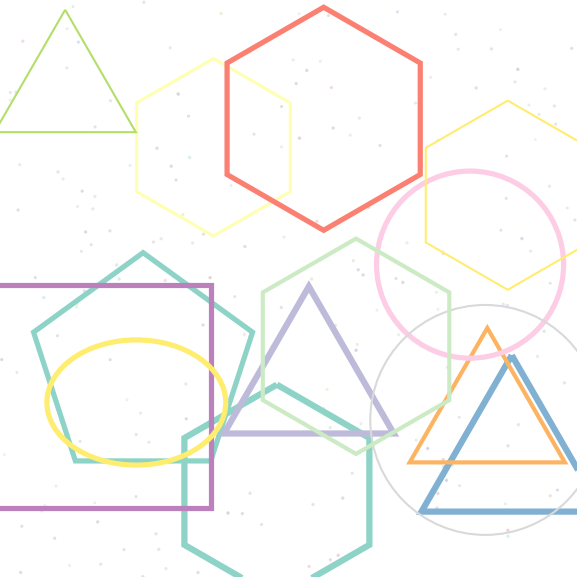[{"shape": "hexagon", "thickness": 3, "radius": 0.92, "center": [0.479, 0.148]}, {"shape": "pentagon", "thickness": 2.5, "radius": 1.0, "center": [0.248, 0.362]}, {"shape": "hexagon", "thickness": 1.5, "radius": 0.77, "center": [0.37, 0.744]}, {"shape": "triangle", "thickness": 3, "radius": 0.85, "center": [0.535, 0.333]}, {"shape": "hexagon", "thickness": 2.5, "radius": 0.97, "center": [0.56, 0.793]}, {"shape": "triangle", "thickness": 3, "radius": 0.9, "center": [0.886, 0.203]}, {"shape": "triangle", "thickness": 2, "radius": 0.78, "center": [0.844, 0.276]}, {"shape": "triangle", "thickness": 1, "radius": 0.71, "center": [0.113, 0.841]}, {"shape": "circle", "thickness": 2.5, "radius": 0.81, "center": [0.814, 0.541]}, {"shape": "circle", "thickness": 1, "radius": 1.0, "center": [0.84, 0.272]}, {"shape": "square", "thickness": 2.5, "radius": 0.97, "center": [0.172, 0.312]}, {"shape": "hexagon", "thickness": 2, "radius": 0.93, "center": [0.617, 0.4]}, {"shape": "hexagon", "thickness": 1, "radius": 0.82, "center": [0.879, 0.661]}, {"shape": "oval", "thickness": 2.5, "radius": 0.77, "center": [0.236, 0.302]}]